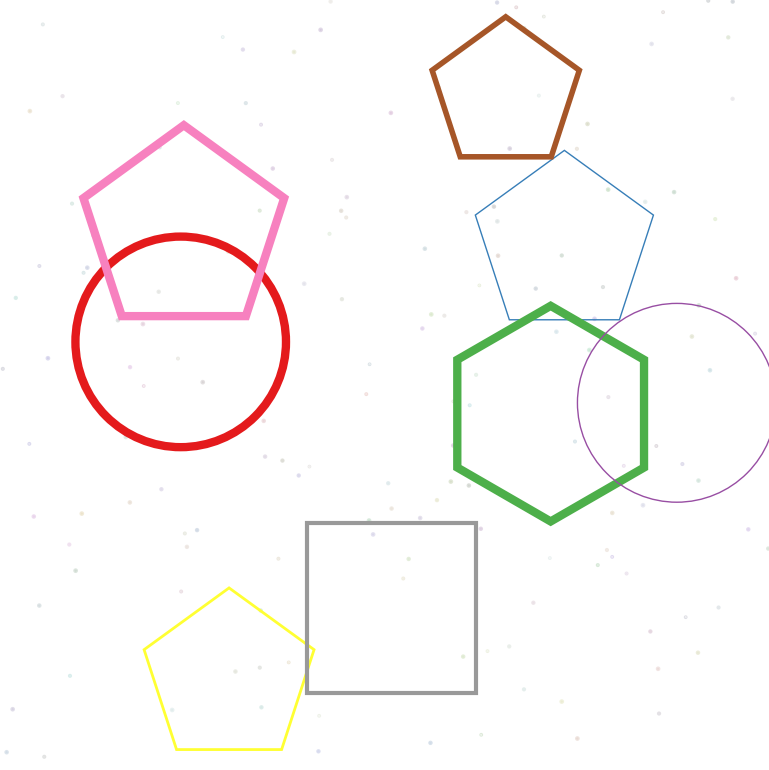[{"shape": "circle", "thickness": 3, "radius": 0.68, "center": [0.235, 0.556]}, {"shape": "pentagon", "thickness": 0.5, "radius": 0.61, "center": [0.733, 0.683]}, {"shape": "hexagon", "thickness": 3, "radius": 0.7, "center": [0.715, 0.463]}, {"shape": "circle", "thickness": 0.5, "radius": 0.65, "center": [0.879, 0.477]}, {"shape": "pentagon", "thickness": 1, "radius": 0.58, "center": [0.298, 0.12]}, {"shape": "pentagon", "thickness": 2, "radius": 0.5, "center": [0.657, 0.878]}, {"shape": "pentagon", "thickness": 3, "radius": 0.69, "center": [0.239, 0.7]}, {"shape": "square", "thickness": 1.5, "radius": 0.55, "center": [0.508, 0.21]}]